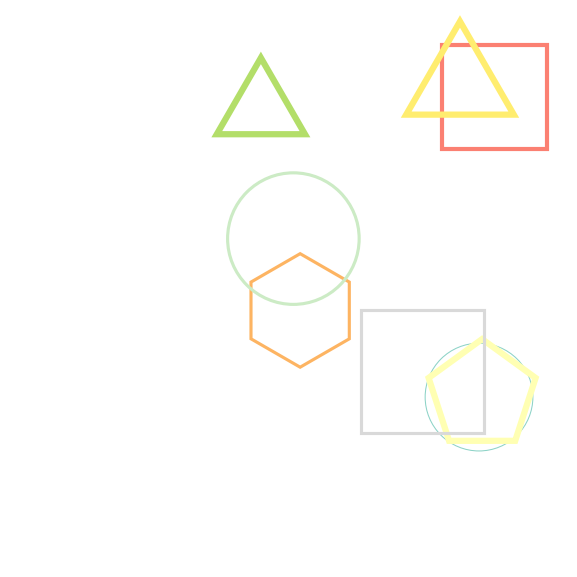[{"shape": "circle", "thickness": 0.5, "radius": 0.47, "center": [0.829, 0.312]}, {"shape": "pentagon", "thickness": 3, "radius": 0.49, "center": [0.835, 0.315]}, {"shape": "square", "thickness": 2, "radius": 0.45, "center": [0.856, 0.831]}, {"shape": "hexagon", "thickness": 1.5, "radius": 0.49, "center": [0.52, 0.462]}, {"shape": "triangle", "thickness": 3, "radius": 0.44, "center": [0.452, 0.811]}, {"shape": "square", "thickness": 1.5, "radius": 0.53, "center": [0.732, 0.356]}, {"shape": "circle", "thickness": 1.5, "radius": 0.57, "center": [0.508, 0.586]}, {"shape": "triangle", "thickness": 3, "radius": 0.54, "center": [0.797, 0.854]}]